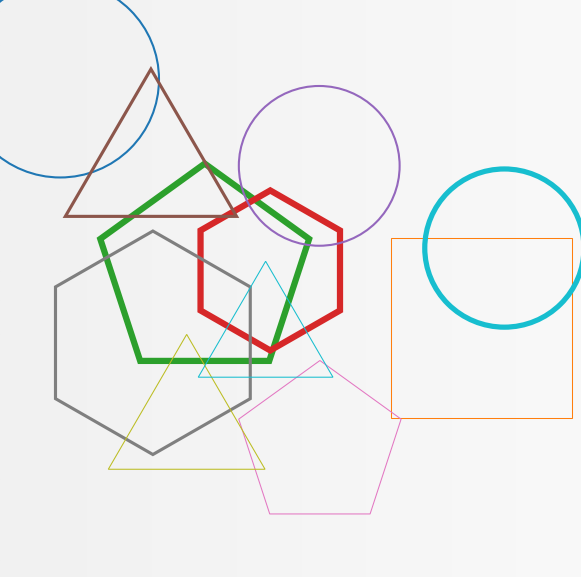[{"shape": "circle", "thickness": 1, "radius": 0.85, "center": [0.104, 0.862]}, {"shape": "square", "thickness": 0.5, "radius": 0.78, "center": [0.828, 0.431]}, {"shape": "pentagon", "thickness": 3, "radius": 0.94, "center": [0.352, 0.527]}, {"shape": "hexagon", "thickness": 3, "radius": 0.69, "center": [0.465, 0.531]}, {"shape": "circle", "thickness": 1, "radius": 0.69, "center": [0.549, 0.712]}, {"shape": "triangle", "thickness": 1.5, "radius": 0.85, "center": [0.26, 0.709]}, {"shape": "pentagon", "thickness": 0.5, "radius": 0.73, "center": [0.55, 0.228]}, {"shape": "hexagon", "thickness": 1.5, "radius": 0.97, "center": [0.263, 0.406]}, {"shape": "triangle", "thickness": 0.5, "radius": 0.78, "center": [0.321, 0.264]}, {"shape": "triangle", "thickness": 0.5, "radius": 0.67, "center": [0.457, 0.413]}, {"shape": "circle", "thickness": 2.5, "radius": 0.68, "center": [0.868, 0.57]}]